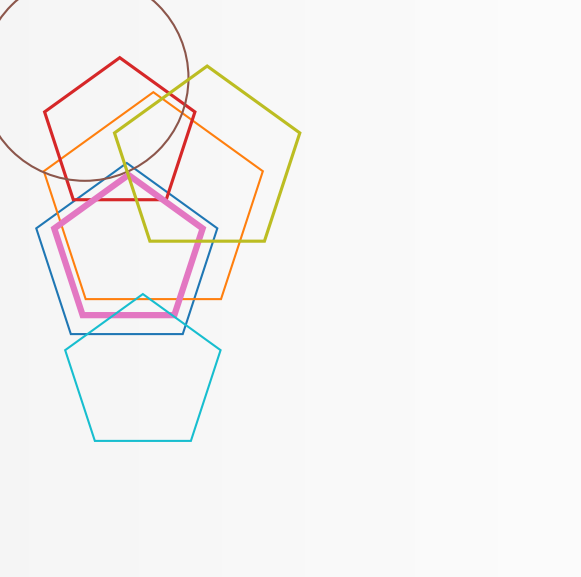[{"shape": "pentagon", "thickness": 1, "radius": 0.82, "center": [0.218, 0.553]}, {"shape": "pentagon", "thickness": 1, "radius": 0.99, "center": [0.264, 0.641]}, {"shape": "pentagon", "thickness": 1.5, "radius": 0.68, "center": [0.206, 0.763]}, {"shape": "circle", "thickness": 1, "radius": 0.89, "center": [0.146, 0.864]}, {"shape": "pentagon", "thickness": 3, "radius": 0.67, "center": [0.221, 0.562]}, {"shape": "pentagon", "thickness": 1.5, "radius": 0.84, "center": [0.356, 0.717]}, {"shape": "pentagon", "thickness": 1, "radius": 0.7, "center": [0.246, 0.349]}]